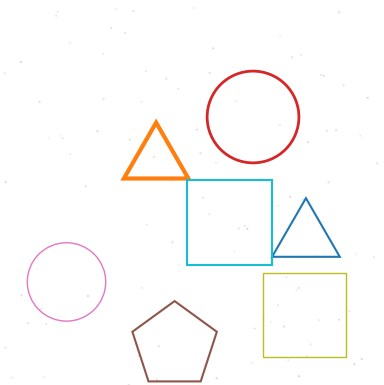[{"shape": "triangle", "thickness": 1.5, "radius": 0.51, "center": [0.795, 0.384]}, {"shape": "triangle", "thickness": 3, "radius": 0.48, "center": [0.406, 0.585]}, {"shape": "circle", "thickness": 2, "radius": 0.6, "center": [0.657, 0.696]}, {"shape": "pentagon", "thickness": 1.5, "radius": 0.58, "center": [0.454, 0.103]}, {"shape": "circle", "thickness": 1, "radius": 0.51, "center": [0.173, 0.268]}, {"shape": "square", "thickness": 1, "radius": 0.54, "center": [0.79, 0.182]}, {"shape": "square", "thickness": 1.5, "radius": 0.55, "center": [0.596, 0.422]}]